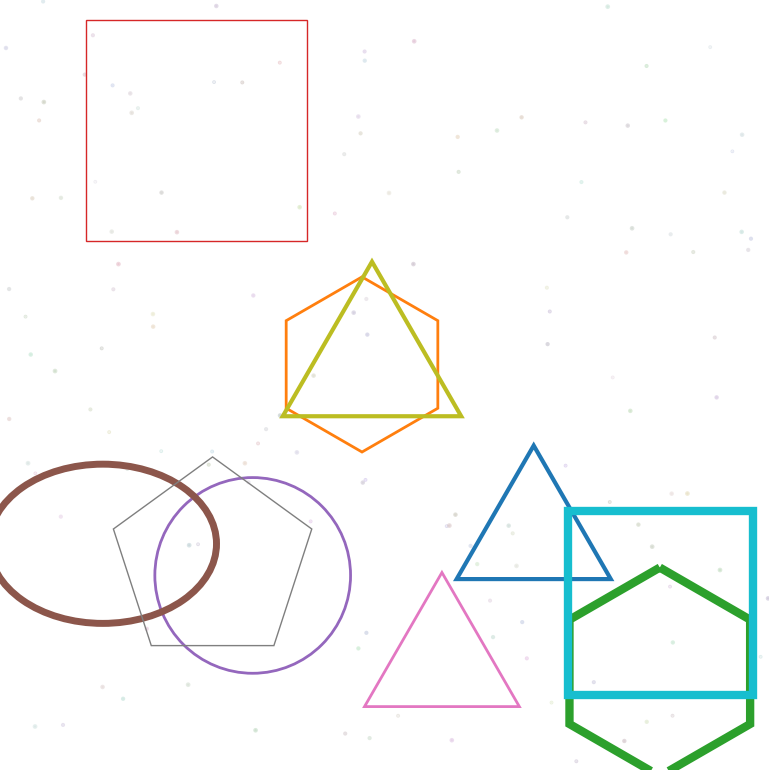[{"shape": "triangle", "thickness": 1.5, "radius": 0.58, "center": [0.693, 0.306]}, {"shape": "hexagon", "thickness": 1, "radius": 0.57, "center": [0.47, 0.527]}, {"shape": "hexagon", "thickness": 3, "radius": 0.68, "center": [0.857, 0.127]}, {"shape": "square", "thickness": 0.5, "radius": 0.72, "center": [0.255, 0.831]}, {"shape": "circle", "thickness": 1, "radius": 0.64, "center": [0.328, 0.253]}, {"shape": "oval", "thickness": 2.5, "radius": 0.74, "center": [0.133, 0.294]}, {"shape": "triangle", "thickness": 1, "radius": 0.58, "center": [0.574, 0.14]}, {"shape": "pentagon", "thickness": 0.5, "radius": 0.68, "center": [0.276, 0.271]}, {"shape": "triangle", "thickness": 1.5, "radius": 0.67, "center": [0.483, 0.526]}, {"shape": "square", "thickness": 3, "radius": 0.6, "center": [0.858, 0.217]}]